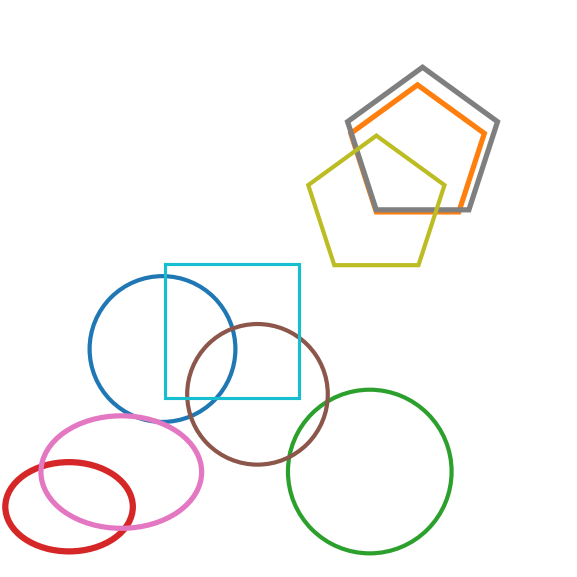[{"shape": "circle", "thickness": 2, "radius": 0.63, "center": [0.281, 0.395]}, {"shape": "pentagon", "thickness": 2.5, "radius": 0.61, "center": [0.723, 0.731]}, {"shape": "circle", "thickness": 2, "radius": 0.71, "center": [0.64, 0.183]}, {"shape": "oval", "thickness": 3, "radius": 0.55, "center": [0.12, 0.122]}, {"shape": "circle", "thickness": 2, "radius": 0.61, "center": [0.446, 0.316]}, {"shape": "oval", "thickness": 2.5, "radius": 0.7, "center": [0.21, 0.182]}, {"shape": "pentagon", "thickness": 2.5, "radius": 0.68, "center": [0.732, 0.746]}, {"shape": "pentagon", "thickness": 2, "radius": 0.62, "center": [0.652, 0.64]}, {"shape": "square", "thickness": 1.5, "radius": 0.58, "center": [0.402, 0.426]}]